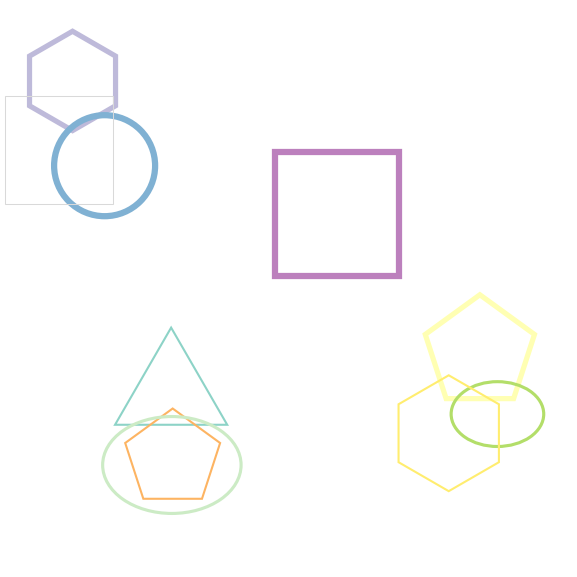[{"shape": "triangle", "thickness": 1, "radius": 0.56, "center": [0.296, 0.32]}, {"shape": "pentagon", "thickness": 2.5, "radius": 0.5, "center": [0.831, 0.389]}, {"shape": "hexagon", "thickness": 2.5, "radius": 0.43, "center": [0.126, 0.859]}, {"shape": "circle", "thickness": 3, "radius": 0.44, "center": [0.181, 0.712]}, {"shape": "pentagon", "thickness": 1, "radius": 0.43, "center": [0.299, 0.205]}, {"shape": "oval", "thickness": 1.5, "radius": 0.4, "center": [0.861, 0.282]}, {"shape": "square", "thickness": 0.5, "radius": 0.47, "center": [0.103, 0.74]}, {"shape": "square", "thickness": 3, "radius": 0.54, "center": [0.583, 0.628]}, {"shape": "oval", "thickness": 1.5, "radius": 0.6, "center": [0.298, 0.194]}, {"shape": "hexagon", "thickness": 1, "radius": 0.5, "center": [0.777, 0.249]}]